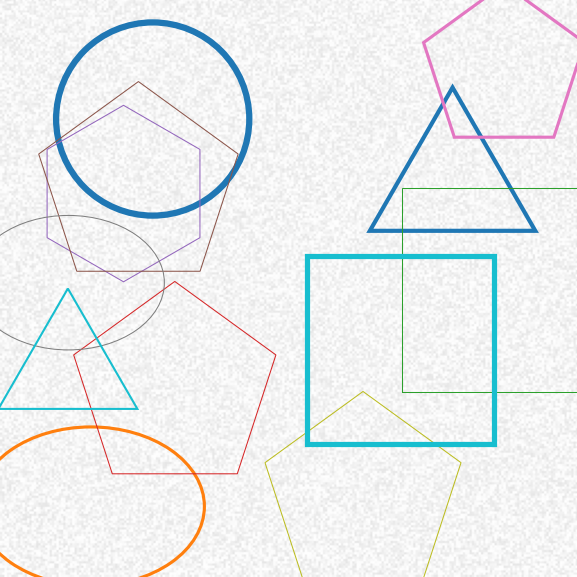[{"shape": "circle", "thickness": 3, "radius": 0.84, "center": [0.264, 0.793]}, {"shape": "triangle", "thickness": 2, "radius": 0.83, "center": [0.784, 0.682]}, {"shape": "oval", "thickness": 1.5, "radius": 0.98, "center": [0.157, 0.122]}, {"shape": "square", "thickness": 0.5, "radius": 0.89, "center": [0.873, 0.497]}, {"shape": "pentagon", "thickness": 0.5, "radius": 0.92, "center": [0.303, 0.328]}, {"shape": "hexagon", "thickness": 0.5, "radius": 0.76, "center": [0.214, 0.664]}, {"shape": "pentagon", "thickness": 0.5, "radius": 0.91, "center": [0.24, 0.676]}, {"shape": "pentagon", "thickness": 1.5, "radius": 0.73, "center": [0.873, 0.88]}, {"shape": "oval", "thickness": 0.5, "radius": 0.83, "center": [0.118, 0.51]}, {"shape": "pentagon", "thickness": 0.5, "radius": 0.89, "center": [0.629, 0.143]}, {"shape": "triangle", "thickness": 1, "radius": 0.69, "center": [0.118, 0.361]}, {"shape": "square", "thickness": 2.5, "radius": 0.81, "center": [0.694, 0.393]}]